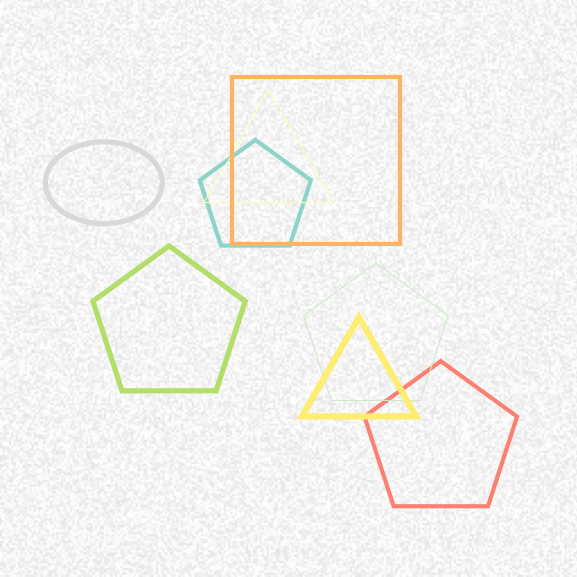[{"shape": "pentagon", "thickness": 2, "radius": 0.51, "center": [0.442, 0.656]}, {"shape": "triangle", "thickness": 0.5, "radius": 0.65, "center": [0.466, 0.713]}, {"shape": "pentagon", "thickness": 2, "radius": 0.69, "center": [0.763, 0.235]}, {"shape": "square", "thickness": 2, "radius": 0.73, "center": [0.547, 0.722]}, {"shape": "pentagon", "thickness": 2.5, "radius": 0.69, "center": [0.293, 0.435]}, {"shape": "oval", "thickness": 2.5, "radius": 0.51, "center": [0.18, 0.683]}, {"shape": "pentagon", "thickness": 0.5, "radius": 0.66, "center": [0.651, 0.412]}, {"shape": "triangle", "thickness": 3, "radius": 0.57, "center": [0.622, 0.335]}]